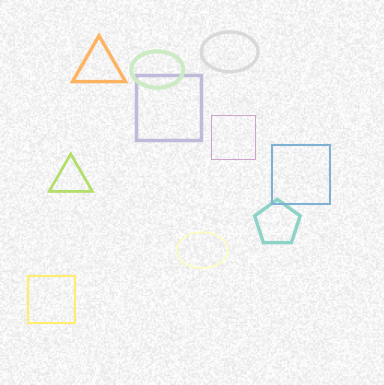[{"shape": "pentagon", "thickness": 2.5, "radius": 0.31, "center": [0.721, 0.42]}, {"shape": "oval", "thickness": 1, "radius": 0.33, "center": [0.525, 0.35]}, {"shape": "square", "thickness": 2.5, "radius": 0.42, "center": [0.437, 0.721]}, {"shape": "square", "thickness": 1.5, "radius": 0.38, "center": [0.782, 0.547]}, {"shape": "triangle", "thickness": 2.5, "radius": 0.4, "center": [0.257, 0.828]}, {"shape": "triangle", "thickness": 2, "radius": 0.32, "center": [0.184, 0.535]}, {"shape": "oval", "thickness": 2.5, "radius": 0.37, "center": [0.597, 0.865]}, {"shape": "square", "thickness": 0.5, "radius": 0.29, "center": [0.605, 0.644]}, {"shape": "oval", "thickness": 3, "radius": 0.34, "center": [0.408, 0.819]}, {"shape": "square", "thickness": 1.5, "radius": 0.31, "center": [0.134, 0.222]}]